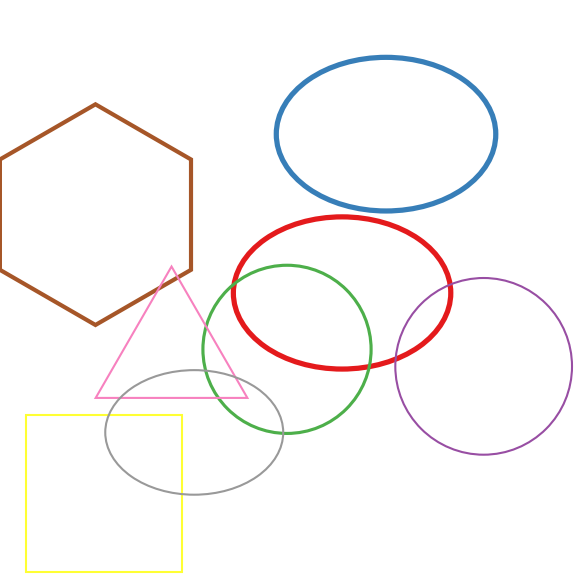[{"shape": "oval", "thickness": 2.5, "radius": 0.94, "center": [0.592, 0.492]}, {"shape": "oval", "thickness": 2.5, "radius": 0.95, "center": [0.668, 0.767]}, {"shape": "circle", "thickness": 1.5, "radius": 0.73, "center": [0.497, 0.394]}, {"shape": "circle", "thickness": 1, "radius": 0.76, "center": [0.838, 0.365]}, {"shape": "square", "thickness": 1, "radius": 0.68, "center": [0.18, 0.144]}, {"shape": "hexagon", "thickness": 2, "radius": 0.96, "center": [0.165, 0.627]}, {"shape": "triangle", "thickness": 1, "radius": 0.76, "center": [0.297, 0.386]}, {"shape": "oval", "thickness": 1, "radius": 0.77, "center": [0.336, 0.25]}]